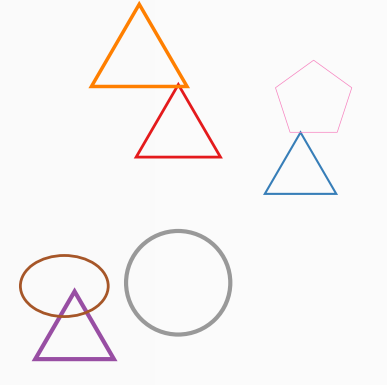[{"shape": "triangle", "thickness": 2, "radius": 0.63, "center": [0.46, 0.655]}, {"shape": "triangle", "thickness": 1.5, "radius": 0.53, "center": [0.776, 0.55]}, {"shape": "triangle", "thickness": 3, "radius": 0.59, "center": [0.192, 0.126]}, {"shape": "triangle", "thickness": 2.5, "radius": 0.71, "center": [0.359, 0.847]}, {"shape": "oval", "thickness": 2, "radius": 0.57, "center": [0.166, 0.257]}, {"shape": "pentagon", "thickness": 0.5, "radius": 0.52, "center": [0.809, 0.74]}, {"shape": "circle", "thickness": 3, "radius": 0.67, "center": [0.46, 0.266]}]